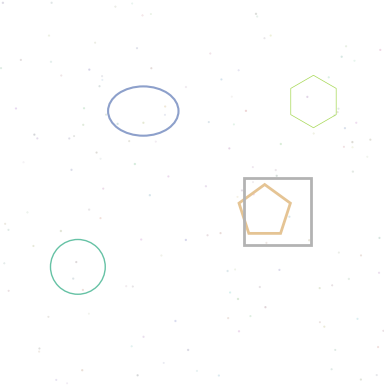[{"shape": "circle", "thickness": 1, "radius": 0.36, "center": [0.202, 0.307]}, {"shape": "oval", "thickness": 1.5, "radius": 0.46, "center": [0.372, 0.712]}, {"shape": "hexagon", "thickness": 0.5, "radius": 0.34, "center": [0.814, 0.736]}, {"shape": "pentagon", "thickness": 2, "radius": 0.35, "center": [0.688, 0.451]}, {"shape": "square", "thickness": 2, "radius": 0.43, "center": [0.721, 0.451]}]